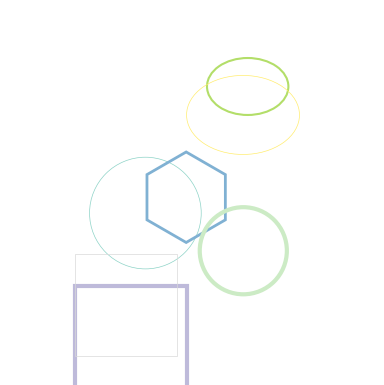[{"shape": "circle", "thickness": 0.5, "radius": 0.73, "center": [0.378, 0.447]}, {"shape": "square", "thickness": 3, "radius": 0.73, "center": [0.34, 0.112]}, {"shape": "hexagon", "thickness": 2, "radius": 0.59, "center": [0.484, 0.488]}, {"shape": "oval", "thickness": 1.5, "radius": 0.53, "center": [0.643, 0.775]}, {"shape": "square", "thickness": 0.5, "radius": 0.66, "center": [0.328, 0.209]}, {"shape": "circle", "thickness": 3, "radius": 0.57, "center": [0.632, 0.349]}, {"shape": "oval", "thickness": 0.5, "radius": 0.73, "center": [0.631, 0.701]}]